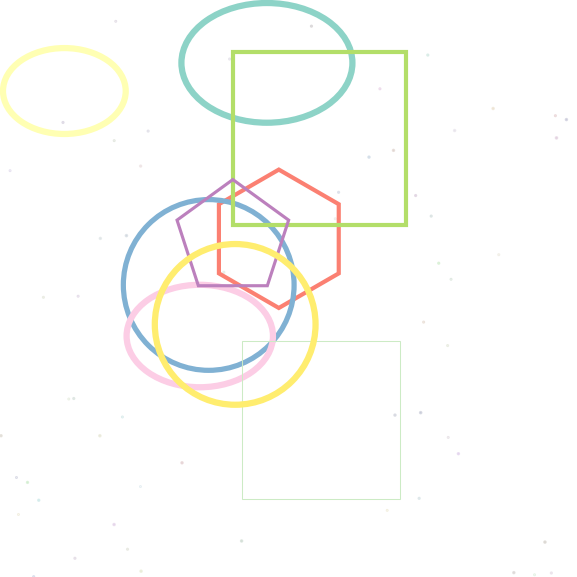[{"shape": "oval", "thickness": 3, "radius": 0.74, "center": [0.462, 0.89]}, {"shape": "oval", "thickness": 3, "radius": 0.53, "center": [0.111, 0.842]}, {"shape": "hexagon", "thickness": 2, "radius": 0.6, "center": [0.483, 0.586]}, {"shape": "circle", "thickness": 2.5, "radius": 0.74, "center": [0.361, 0.506]}, {"shape": "square", "thickness": 2, "radius": 0.75, "center": [0.553, 0.76]}, {"shape": "oval", "thickness": 3, "radius": 0.63, "center": [0.346, 0.417]}, {"shape": "pentagon", "thickness": 1.5, "radius": 0.51, "center": [0.403, 0.587]}, {"shape": "square", "thickness": 0.5, "radius": 0.68, "center": [0.555, 0.272]}, {"shape": "circle", "thickness": 3, "radius": 0.7, "center": [0.407, 0.437]}]